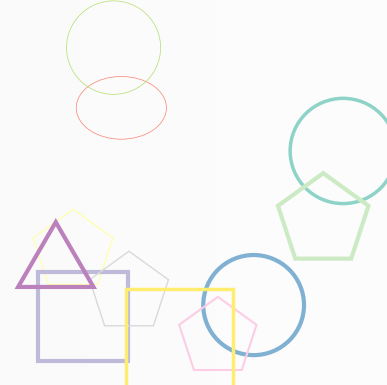[{"shape": "circle", "thickness": 2.5, "radius": 0.68, "center": [0.885, 0.608]}, {"shape": "pentagon", "thickness": 1, "radius": 0.54, "center": [0.189, 0.349]}, {"shape": "square", "thickness": 3, "radius": 0.58, "center": [0.215, 0.179]}, {"shape": "oval", "thickness": 0.5, "radius": 0.58, "center": [0.313, 0.72]}, {"shape": "circle", "thickness": 3, "radius": 0.65, "center": [0.655, 0.208]}, {"shape": "circle", "thickness": 0.5, "radius": 0.61, "center": [0.293, 0.876]}, {"shape": "pentagon", "thickness": 1.5, "radius": 0.52, "center": [0.562, 0.124]}, {"shape": "pentagon", "thickness": 1, "radius": 0.54, "center": [0.333, 0.24]}, {"shape": "triangle", "thickness": 3, "radius": 0.56, "center": [0.144, 0.311]}, {"shape": "pentagon", "thickness": 3, "radius": 0.61, "center": [0.834, 0.428]}, {"shape": "square", "thickness": 2.5, "radius": 0.69, "center": [0.463, 0.111]}]